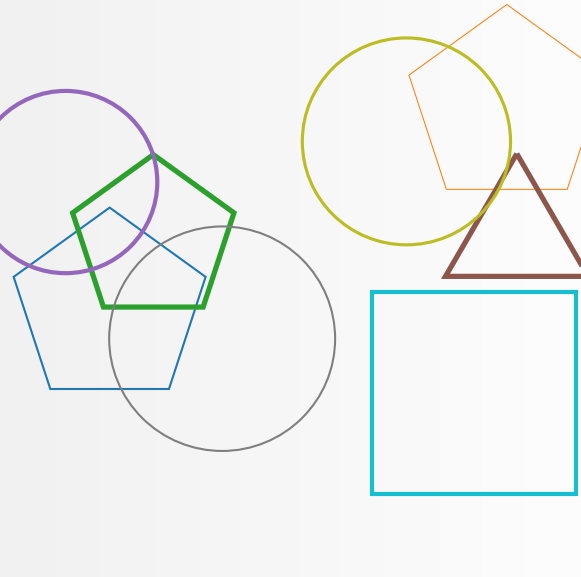[{"shape": "pentagon", "thickness": 1, "radius": 0.87, "center": [0.189, 0.466]}, {"shape": "pentagon", "thickness": 0.5, "radius": 0.88, "center": [0.872, 0.814]}, {"shape": "pentagon", "thickness": 2.5, "radius": 0.73, "center": [0.264, 0.585]}, {"shape": "circle", "thickness": 2, "radius": 0.79, "center": [0.113, 0.684]}, {"shape": "triangle", "thickness": 2.5, "radius": 0.71, "center": [0.889, 0.591]}, {"shape": "circle", "thickness": 1, "radius": 0.97, "center": [0.382, 0.413]}, {"shape": "circle", "thickness": 1.5, "radius": 0.9, "center": [0.699, 0.754]}, {"shape": "square", "thickness": 2, "radius": 0.88, "center": [0.815, 0.319]}]